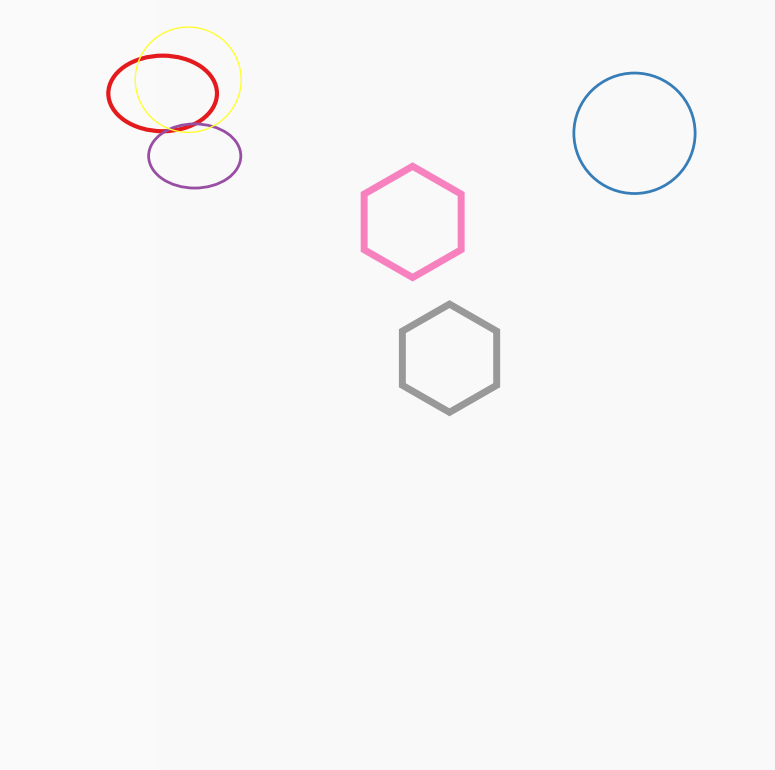[{"shape": "oval", "thickness": 1.5, "radius": 0.35, "center": [0.21, 0.879]}, {"shape": "circle", "thickness": 1, "radius": 0.39, "center": [0.819, 0.827]}, {"shape": "oval", "thickness": 1, "radius": 0.3, "center": [0.251, 0.797]}, {"shape": "circle", "thickness": 0.5, "radius": 0.34, "center": [0.243, 0.896]}, {"shape": "hexagon", "thickness": 2.5, "radius": 0.36, "center": [0.532, 0.712]}, {"shape": "hexagon", "thickness": 2.5, "radius": 0.35, "center": [0.58, 0.535]}]